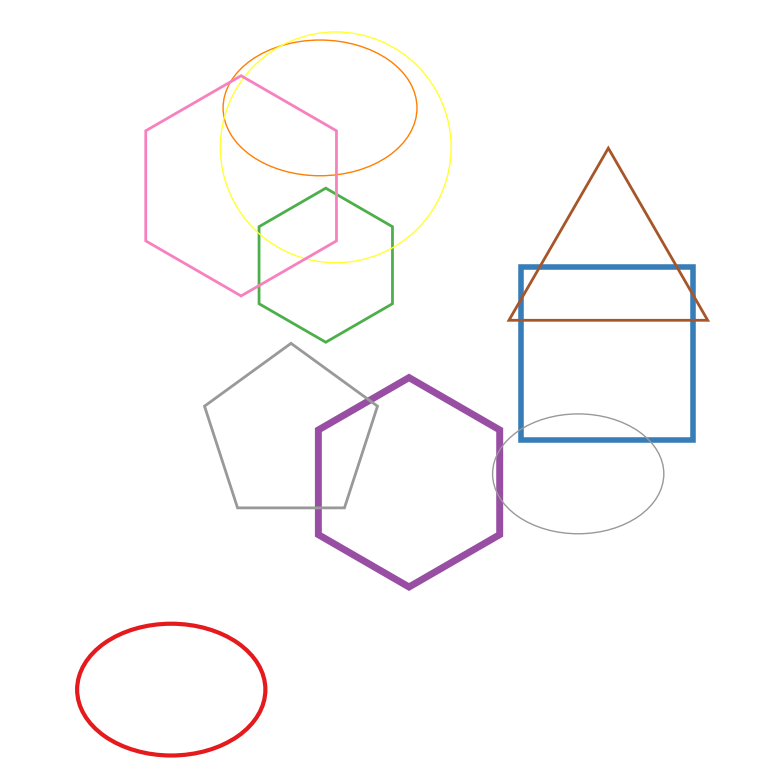[{"shape": "oval", "thickness": 1.5, "radius": 0.61, "center": [0.222, 0.104]}, {"shape": "square", "thickness": 2, "radius": 0.56, "center": [0.789, 0.541]}, {"shape": "hexagon", "thickness": 1, "radius": 0.5, "center": [0.423, 0.656]}, {"shape": "hexagon", "thickness": 2.5, "radius": 0.68, "center": [0.531, 0.374]}, {"shape": "oval", "thickness": 0.5, "radius": 0.63, "center": [0.416, 0.86]}, {"shape": "circle", "thickness": 0.5, "radius": 0.75, "center": [0.436, 0.809]}, {"shape": "triangle", "thickness": 1, "radius": 0.75, "center": [0.79, 0.659]}, {"shape": "hexagon", "thickness": 1, "radius": 0.71, "center": [0.313, 0.759]}, {"shape": "oval", "thickness": 0.5, "radius": 0.56, "center": [0.751, 0.385]}, {"shape": "pentagon", "thickness": 1, "radius": 0.59, "center": [0.378, 0.436]}]